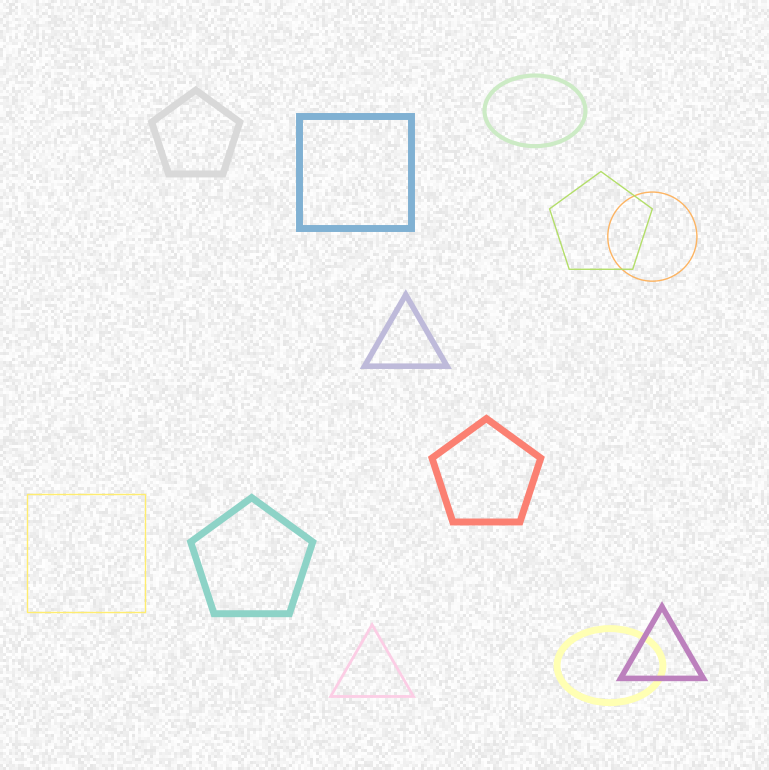[{"shape": "pentagon", "thickness": 2.5, "radius": 0.42, "center": [0.327, 0.27]}, {"shape": "oval", "thickness": 2.5, "radius": 0.34, "center": [0.792, 0.136]}, {"shape": "triangle", "thickness": 2, "radius": 0.31, "center": [0.527, 0.555]}, {"shape": "pentagon", "thickness": 2.5, "radius": 0.37, "center": [0.632, 0.382]}, {"shape": "square", "thickness": 2.5, "radius": 0.36, "center": [0.461, 0.776]}, {"shape": "circle", "thickness": 0.5, "radius": 0.29, "center": [0.847, 0.693]}, {"shape": "pentagon", "thickness": 0.5, "radius": 0.35, "center": [0.78, 0.707]}, {"shape": "triangle", "thickness": 1, "radius": 0.31, "center": [0.483, 0.127]}, {"shape": "pentagon", "thickness": 2.5, "radius": 0.3, "center": [0.254, 0.823]}, {"shape": "triangle", "thickness": 2, "radius": 0.31, "center": [0.86, 0.15]}, {"shape": "oval", "thickness": 1.5, "radius": 0.33, "center": [0.695, 0.856]}, {"shape": "square", "thickness": 0.5, "radius": 0.38, "center": [0.112, 0.282]}]